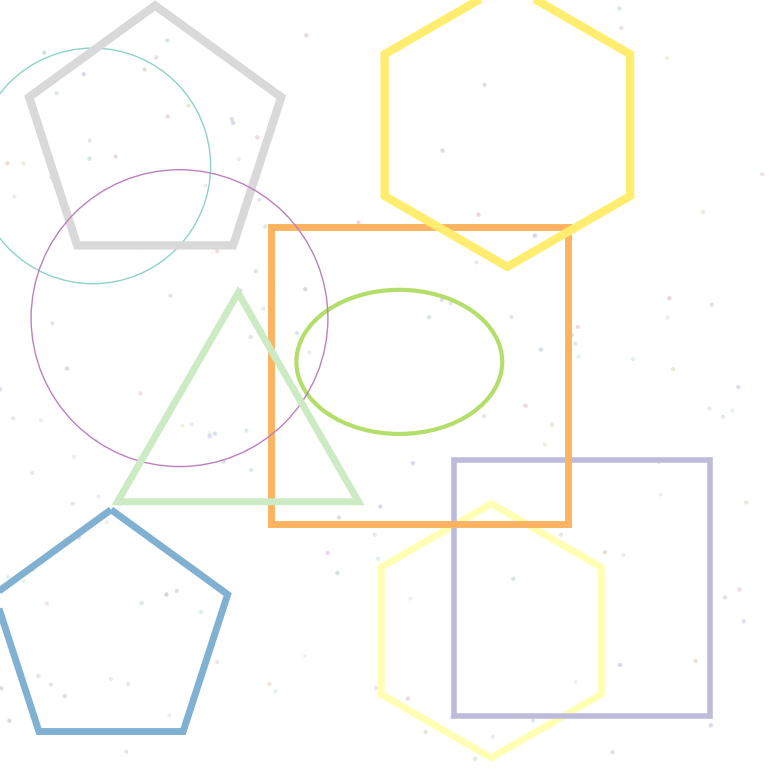[{"shape": "circle", "thickness": 0.5, "radius": 0.76, "center": [0.121, 0.785]}, {"shape": "hexagon", "thickness": 2.5, "radius": 0.82, "center": [0.638, 0.181]}, {"shape": "square", "thickness": 2, "radius": 0.83, "center": [0.756, 0.236]}, {"shape": "pentagon", "thickness": 2.5, "radius": 0.8, "center": [0.144, 0.179]}, {"shape": "square", "thickness": 2.5, "radius": 0.96, "center": [0.545, 0.512]}, {"shape": "oval", "thickness": 1.5, "radius": 0.67, "center": [0.519, 0.53]}, {"shape": "pentagon", "thickness": 3, "radius": 0.86, "center": [0.201, 0.821]}, {"shape": "circle", "thickness": 0.5, "radius": 0.96, "center": [0.233, 0.587]}, {"shape": "triangle", "thickness": 2.5, "radius": 0.9, "center": [0.309, 0.439]}, {"shape": "hexagon", "thickness": 3, "radius": 0.92, "center": [0.659, 0.838]}]